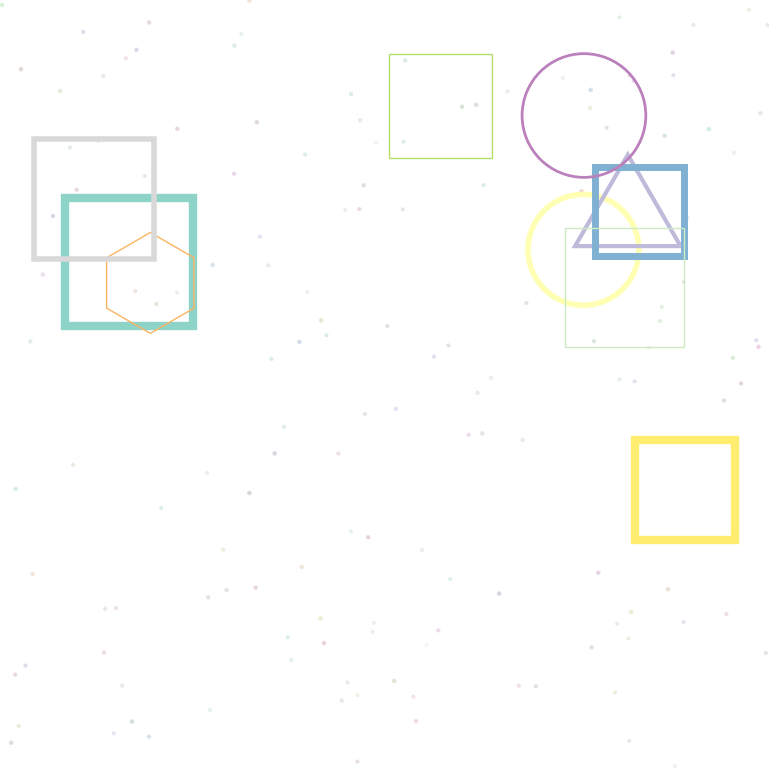[{"shape": "square", "thickness": 3, "radius": 0.42, "center": [0.168, 0.659]}, {"shape": "circle", "thickness": 2, "radius": 0.36, "center": [0.758, 0.676]}, {"shape": "triangle", "thickness": 1.5, "radius": 0.4, "center": [0.815, 0.72]}, {"shape": "square", "thickness": 2.5, "radius": 0.29, "center": [0.83, 0.725]}, {"shape": "hexagon", "thickness": 0.5, "radius": 0.33, "center": [0.195, 0.633]}, {"shape": "square", "thickness": 0.5, "radius": 0.34, "center": [0.572, 0.862]}, {"shape": "square", "thickness": 2, "radius": 0.39, "center": [0.122, 0.742]}, {"shape": "circle", "thickness": 1, "radius": 0.4, "center": [0.758, 0.85]}, {"shape": "square", "thickness": 0.5, "radius": 0.38, "center": [0.811, 0.627]}, {"shape": "square", "thickness": 3, "radius": 0.33, "center": [0.89, 0.363]}]